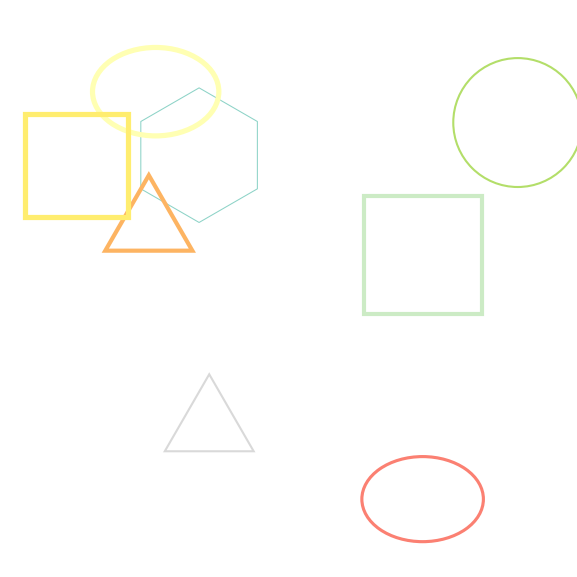[{"shape": "hexagon", "thickness": 0.5, "radius": 0.58, "center": [0.345, 0.73]}, {"shape": "oval", "thickness": 2.5, "radius": 0.55, "center": [0.27, 0.84]}, {"shape": "oval", "thickness": 1.5, "radius": 0.53, "center": [0.732, 0.135]}, {"shape": "triangle", "thickness": 2, "radius": 0.44, "center": [0.258, 0.609]}, {"shape": "circle", "thickness": 1, "radius": 0.56, "center": [0.897, 0.787]}, {"shape": "triangle", "thickness": 1, "radius": 0.44, "center": [0.362, 0.262]}, {"shape": "square", "thickness": 2, "radius": 0.51, "center": [0.732, 0.558]}, {"shape": "square", "thickness": 2.5, "radius": 0.45, "center": [0.133, 0.713]}]